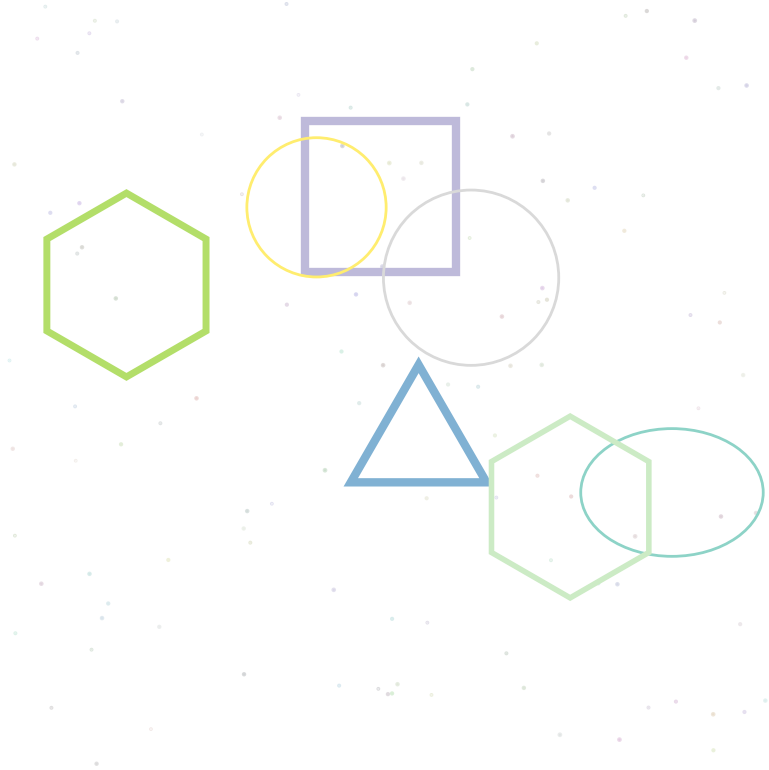[{"shape": "oval", "thickness": 1, "radius": 0.59, "center": [0.873, 0.36]}, {"shape": "square", "thickness": 3, "radius": 0.49, "center": [0.494, 0.745]}, {"shape": "triangle", "thickness": 3, "radius": 0.51, "center": [0.544, 0.424]}, {"shape": "hexagon", "thickness": 2.5, "radius": 0.6, "center": [0.164, 0.63]}, {"shape": "circle", "thickness": 1, "radius": 0.57, "center": [0.612, 0.639]}, {"shape": "hexagon", "thickness": 2, "radius": 0.59, "center": [0.74, 0.342]}, {"shape": "circle", "thickness": 1, "radius": 0.45, "center": [0.411, 0.731]}]